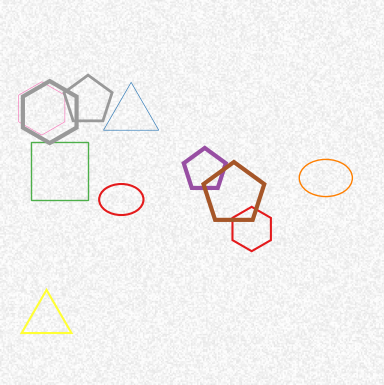[{"shape": "hexagon", "thickness": 1.5, "radius": 0.29, "center": [0.654, 0.405]}, {"shape": "oval", "thickness": 1.5, "radius": 0.29, "center": [0.315, 0.482]}, {"shape": "triangle", "thickness": 0.5, "radius": 0.41, "center": [0.341, 0.703]}, {"shape": "square", "thickness": 1, "radius": 0.37, "center": [0.155, 0.556]}, {"shape": "pentagon", "thickness": 3, "radius": 0.29, "center": [0.532, 0.558]}, {"shape": "oval", "thickness": 1, "radius": 0.34, "center": [0.846, 0.538]}, {"shape": "triangle", "thickness": 1.5, "radius": 0.37, "center": [0.121, 0.172]}, {"shape": "pentagon", "thickness": 3, "radius": 0.42, "center": [0.608, 0.496]}, {"shape": "hexagon", "thickness": 0.5, "radius": 0.35, "center": [0.108, 0.718]}, {"shape": "hexagon", "thickness": 3, "radius": 0.4, "center": [0.129, 0.709]}, {"shape": "pentagon", "thickness": 2, "radius": 0.33, "center": [0.229, 0.739]}]